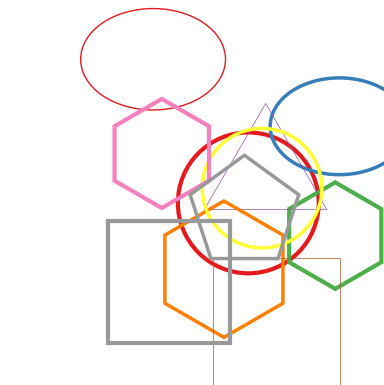[{"shape": "oval", "thickness": 1, "radius": 0.94, "center": [0.398, 0.846]}, {"shape": "circle", "thickness": 3, "radius": 0.91, "center": [0.645, 0.473]}, {"shape": "oval", "thickness": 2.5, "radius": 0.9, "center": [0.881, 0.672]}, {"shape": "hexagon", "thickness": 3, "radius": 0.69, "center": [0.871, 0.388]}, {"shape": "triangle", "thickness": 0.5, "radius": 0.92, "center": [0.69, 0.548]}, {"shape": "hexagon", "thickness": 2.5, "radius": 0.89, "center": [0.582, 0.301]}, {"shape": "circle", "thickness": 2.5, "radius": 0.78, "center": [0.681, 0.511]}, {"shape": "square", "thickness": 0.5, "radius": 0.83, "center": [0.719, 0.166]}, {"shape": "hexagon", "thickness": 3, "radius": 0.71, "center": [0.42, 0.601]}, {"shape": "square", "thickness": 3, "radius": 0.79, "center": [0.44, 0.268]}, {"shape": "pentagon", "thickness": 2.5, "radius": 0.74, "center": [0.635, 0.448]}]